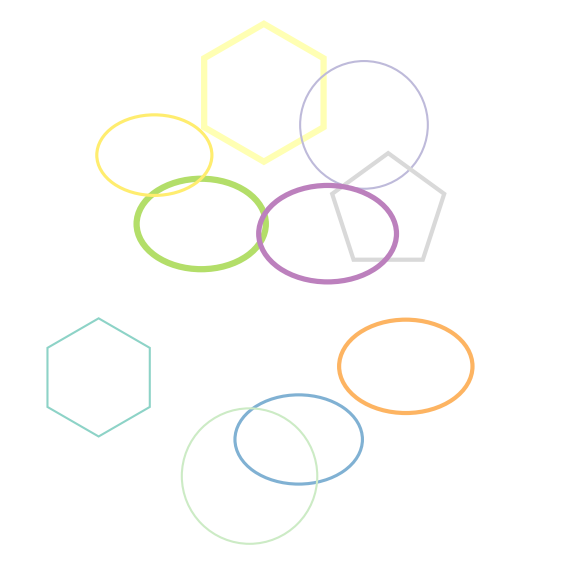[{"shape": "hexagon", "thickness": 1, "radius": 0.51, "center": [0.171, 0.346]}, {"shape": "hexagon", "thickness": 3, "radius": 0.6, "center": [0.457, 0.839]}, {"shape": "circle", "thickness": 1, "radius": 0.55, "center": [0.63, 0.783]}, {"shape": "oval", "thickness": 1.5, "radius": 0.55, "center": [0.517, 0.238]}, {"shape": "oval", "thickness": 2, "radius": 0.58, "center": [0.703, 0.365]}, {"shape": "oval", "thickness": 3, "radius": 0.56, "center": [0.348, 0.611]}, {"shape": "pentagon", "thickness": 2, "radius": 0.51, "center": [0.672, 0.632]}, {"shape": "oval", "thickness": 2.5, "radius": 0.6, "center": [0.567, 0.595]}, {"shape": "circle", "thickness": 1, "radius": 0.59, "center": [0.432, 0.175]}, {"shape": "oval", "thickness": 1.5, "radius": 0.5, "center": [0.267, 0.731]}]